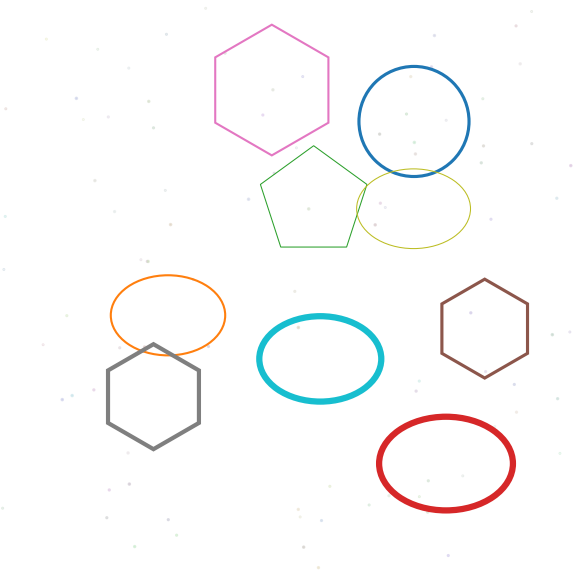[{"shape": "circle", "thickness": 1.5, "radius": 0.48, "center": [0.717, 0.789]}, {"shape": "oval", "thickness": 1, "radius": 0.5, "center": [0.291, 0.453]}, {"shape": "pentagon", "thickness": 0.5, "radius": 0.48, "center": [0.543, 0.65]}, {"shape": "oval", "thickness": 3, "radius": 0.58, "center": [0.772, 0.196]}, {"shape": "hexagon", "thickness": 1.5, "radius": 0.43, "center": [0.839, 0.43]}, {"shape": "hexagon", "thickness": 1, "radius": 0.57, "center": [0.471, 0.843]}, {"shape": "hexagon", "thickness": 2, "radius": 0.45, "center": [0.266, 0.312]}, {"shape": "oval", "thickness": 0.5, "radius": 0.49, "center": [0.716, 0.638]}, {"shape": "oval", "thickness": 3, "radius": 0.53, "center": [0.555, 0.378]}]